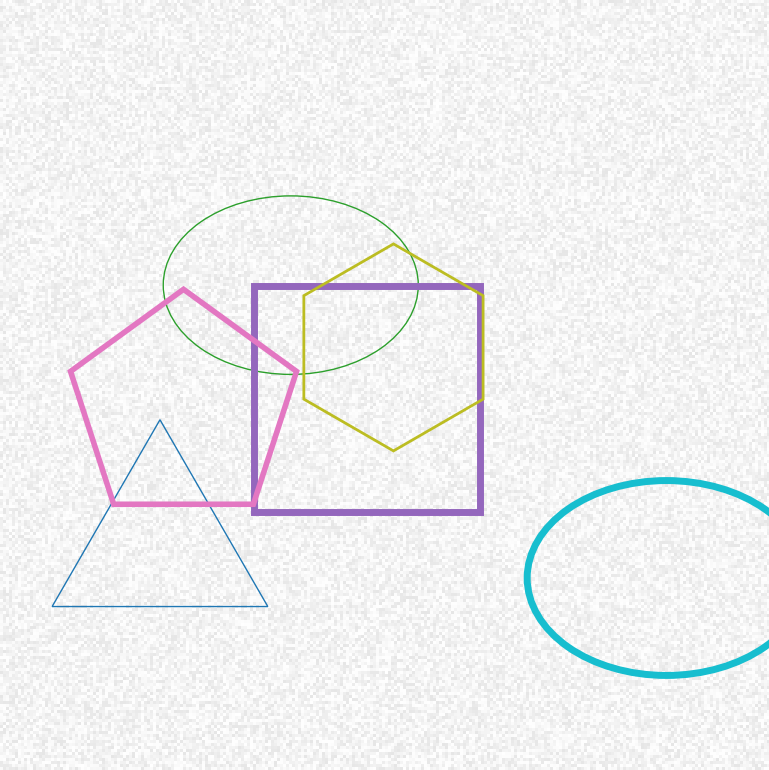[{"shape": "triangle", "thickness": 0.5, "radius": 0.81, "center": [0.208, 0.293]}, {"shape": "oval", "thickness": 0.5, "radius": 0.83, "center": [0.378, 0.63]}, {"shape": "square", "thickness": 2.5, "radius": 0.73, "center": [0.476, 0.482]}, {"shape": "pentagon", "thickness": 2, "radius": 0.77, "center": [0.238, 0.47]}, {"shape": "hexagon", "thickness": 1, "radius": 0.67, "center": [0.511, 0.549]}, {"shape": "oval", "thickness": 2.5, "radius": 0.9, "center": [0.865, 0.249]}]